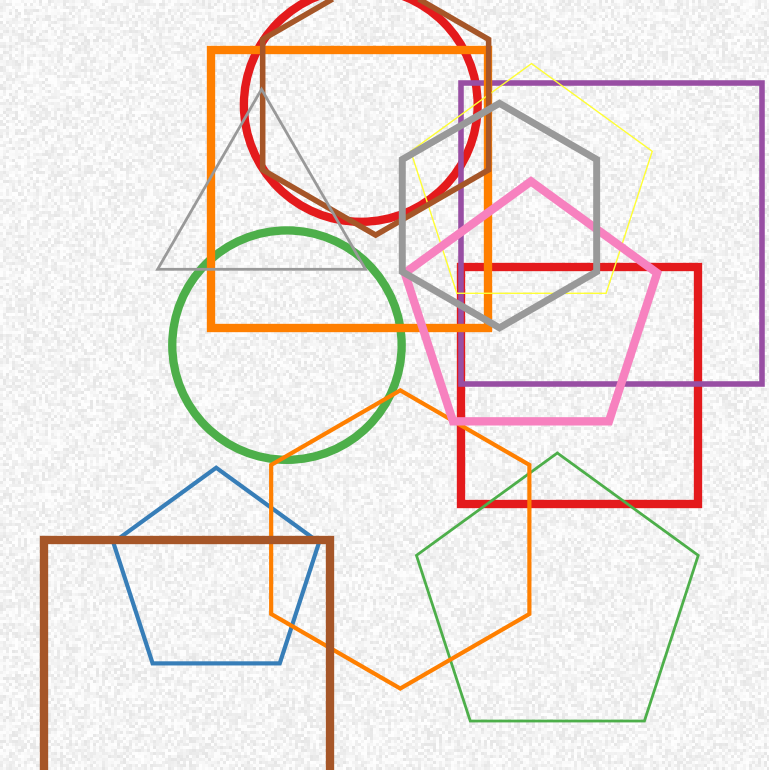[{"shape": "square", "thickness": 3, "radius": 0.77, "center": [0.752, 0.499]}, {"shape": "circle", "thickness": 3, "radius": 0.76, "center": [0.469, 0.864]}, {"shape": "pentagon", "thickness": 1.5, "radius": 0.7, "center": [0.281, 0.252]}, {"shape": "circle", "thickness": 3, "radius": 0.74, "center": [0.373, 0.552]}, {"shape": "pentagon", "thickness": 1, "radius": 0.96, "center": [0.724, 0.219]}, {"shape": "square", "thickness": 2, "radius": 0.98, "center": [0.794, 0.697]}, {"shape": "hexagon", "thickness": 1.5, "radius": 0.97, "center": [0.52, 0.299]}, {"shape": "square", "thickness": 3, "radius": 0.9, "center": [0.454, 0.754]}, {"shape": "pentagon", "thickness": 0.5, "radius": 0.82, "center": [0.69, 0.753]}, {"shape": "hexagon", "thickness": 2, "radius": 0.85, "center": [0.488, 0.864]}, {"shape": "square", "thickness": 3, "radius": 0.93, "center": [0.243, 0.113]}, {"shape": "pentagon", "thickness": 3, "radius": 0.86, "center": [0.69, 0.592]}, {"shape": "hexagon", "thickness": 2.5, "radius": 0.73, "center": [0.649, 0.72]}, {"shape": "triangle", "thickness": 1, "radius": 0.78, "center": [0.34, 0.728]}]